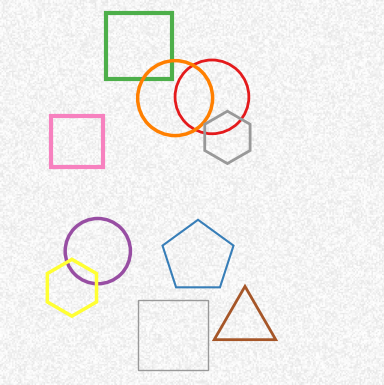[{"shape": "circle", "thickness": 2, "radius": 0.48, "center": [0.551, 0.748]}, {"shape": "pentagon", "thickness": 1.5, "radius": 0.48, "center": [0.514, 0.332]}, {"shape": "square", "thickness": 3, "radius": 0.43, "center": [0.36, 0.881]}, {"shape": "circle", "thickness": 2.5, "radius": 0.42, "center": [0.254, 0.348]}, {"shape": "circle", "thickness": 2.5, "radius": 0.49, "center": [0.455, 0.745]}, {"shape": "hexagon", "thickness": 2.5, "radius": 0.37, "center": [0.187, 0.253]}, {"shape": "triangle", "thickness": 2, "radius": 0.46, "center": [0.636, 0.164]}, {"shape": "square", "thickness": 3, "radius": 0.34, "center": [0.2, 0.633]}, {"shape": "square", "thickness": 1, "radius": 0.45, "center": [0.449, 0.129]}, {"shape": "hexagon", "thickness": 2, "radius": 0.34, "center": [0.591, 0.643]}]